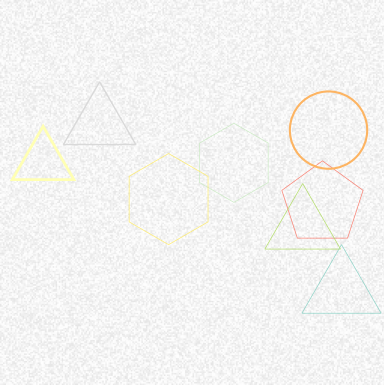[{"shape": "triangle", "thickness": 0.5, "radius": 0.59, "center": [0.887, 0.246]}, {"shape": "triangle", "thickness": 2, "radius": 0.46, "center": [0.112, 0.58]}, {"shape": "pentagon", "thickness": 0.5, "radius": 0.55, "center": [0.838, 0.471]}, {"shape": "circle", "thickness": 1.5, "radius": 0.5, "center": [0.853, 0.662]}, {"shape": "triangle", "thickness": 0.5, "radius": 0.57, "center": [0.786, 0.41]}, {"shape": "triangle", "thickness": 1, "radius": 0.54, "center": [0.259, 0.679]}, {"shape": "hexagon", "thickness": 0.5, "radius": 0.51, "center": [0.608, 0.577]}, {"shape": "hexagon", "thickness": 0.5, "radius": 0.59, "center": [0.438, 0.483]}]